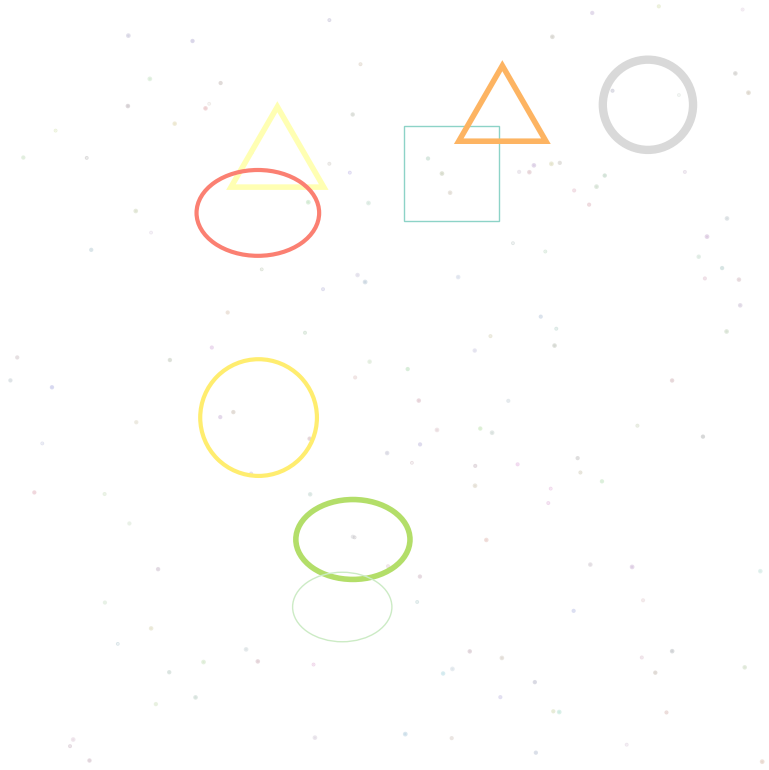[{"shape": "square", "thickness": 0.5, "radius": 0.31, "center": [0.586, 0.774]}, {"shape": "triangle", "thickness": 2, "radius": 0.35, "center": [0.36, 0.792]}, {"shape": "oval", "thickness": 1.5, "radius": 0.4, "center": [0.335, 0.723]}, {"shape": "triangle", "thickness": 2, "radius": 0.33, "center": [0.652, 0.849]}, {"shape": "oval", "thickness": 2, "radius": 0.37, "center": [0.458, 0.299]}, {"shape": "circle", "thickness": 3, "radius": 0.29, "center": [0.841, 0.864]}, {"shape": "oval", "thickness": 0.5, "radius": 0.32, "center": [0.444, 0.212]}, {"shape": "circle", "thickness": 1.5, "radius": 0.38, "center": [0.336, 0.458]}]